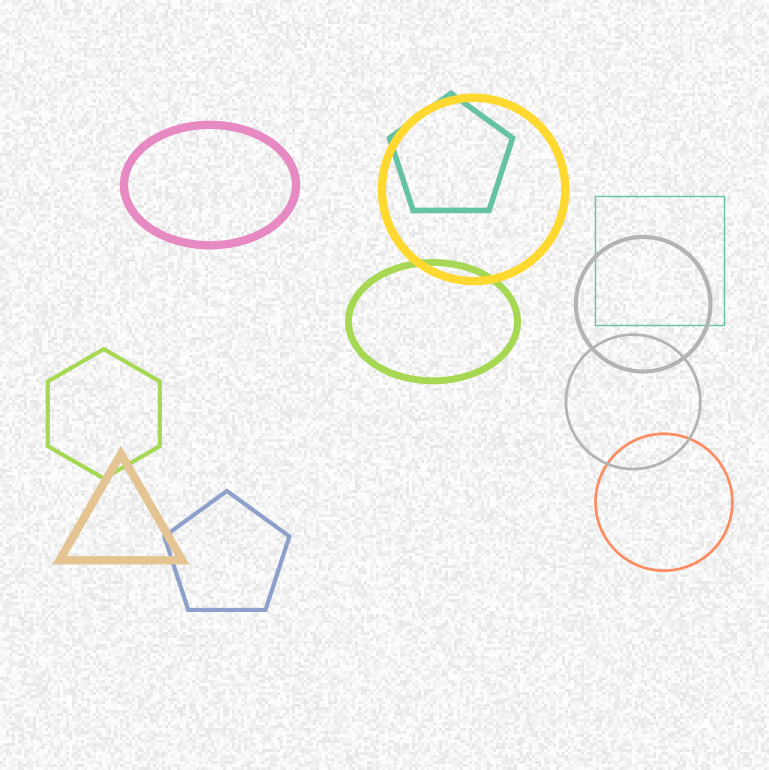[{"shape": "square", "thickness": 0.5, "radius": 0.42, "center": [0.857, 0.662]}, {"shape": "pentagon", "thickness": 2, "radius": 0.42, "center": [0.586, 0.795]}, {"shape": "circle", "thickness": 1, "radius": 0.44, "center": [0.862, 0.348]}, {"shape": "pentagon", "thickness": 1.5, "radius": 0.43, "center": [0.295, 0.277]}, {"shape": "oval", "thickness": 3, "radius": 0.56, "center": [0.273, 0.76]}, {"shape": "hexagon", "thickness": 1.5, "radius": 0.42, "center": [0.135, 0.463]}, {"shape": "oval", "thickness": 2.5, "radius": 0.55, "center": [0.562, 0.582]}, {"shape": "circle", "thickness": 3, "radius": 0.6, "center": [0.615, 0.754]}, {"shape": "triangle", "thickness": 3, "radius": 0.46, "center": [0.157, 0.318]}, {"shape": "circle", "thickness": 1, "radius": 0.44, "center": [0.822, 0.478]}, {"shape": "circle", "thickness": 1.5, "radius": 0.44, "center": [0.835, 0.605]}]